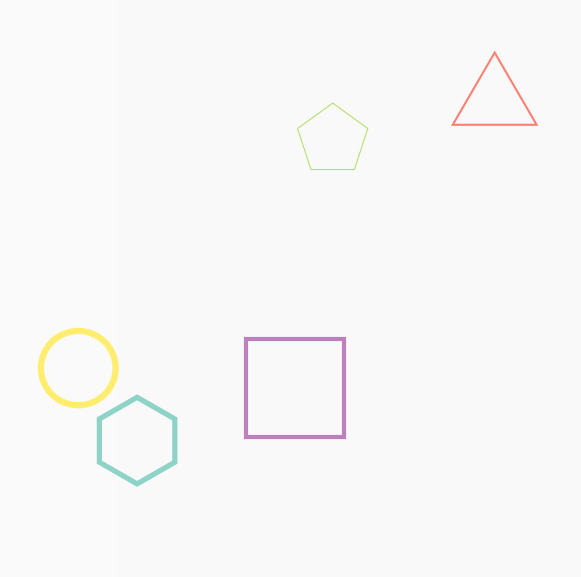[{"shape": "hexagon", "thickness": 2.5, "radius": 0.37, "center": [0.236, 0.236]}, {"shape": "triangle", "thickness": 1, "radius": 0.42, "center": [0.851, 0.825]}, {"shape": "pentagon", "thickness": 0.5, "radius": 0.32, "center": [0.572, 0.757]}, {"shape": "square", "thickness": 2, "radius": 0.42, "center": [0.508, 0.327]}, {"shape": "circle", "thickness": 3, "radius": 0.32, "center": [0.135, 0.362]}]